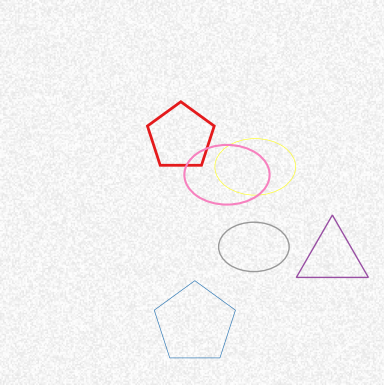[{"shape": "pentagon", "thickness": 2, "radius": 0.46, "center": [0.47, 0.644]}, {"shape": "pentagon", "thickness": 0.5, "radius": 0.55, "center": [0.506, 0.16]}, {"shape": "triangle", "thickness": 1, "radius": 0.54, "center": [0.863, 0.333]}, {"shape": "oval", "thickness": 0.5, "radius": 0.52, "center": [0.663, 0.567]}, {"shape": "oval", "thickness": 1.5, "radius": 0.55, "center": [0.59, 0.546]}, {"shape": "oval", "thickness": 1, "radius": 0.46, "center": [0.659, 0.359]}]